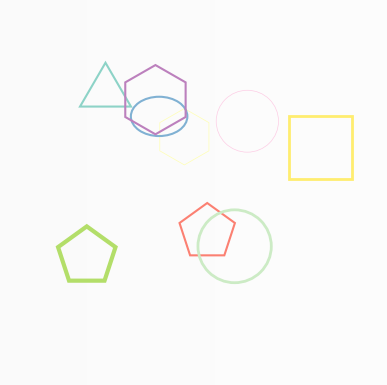[{"shape": "triangle", "thickness": 1.5, "radius": 0.38, "center": [0.272, 0.761]}, {"shape": "hexagon", "thickness": 0.5, "radius": 0.37, "center": [0.476, 0.645]}, {"shape": "pentagon", "thickness": 1.5, "radius": 0.38, "center": [0.535, 0.398]}, {"shape": "oval", "thickness": 1.5, "radius": 0.36, "center": [0.411, 0.698]}, {"shape": "pentagon", "thickness": 3, "radius": 0.39, "center": [0.224, 0.334]}, {"shape": "circle", "thickness": 0.5, "radius": 0.4, "center": [0.638, 0.685]}, {"shape": "hexagon", "thickness": 1.5, "radius": 0.45, "center": [0.401, 0.741]}, {"shape": "circle", "thickness": 2, "radius": 0.47, "center": [0.605, 0.36]}, {"shape": "square", "thickness": 2, "radius": 0.41, "center": [0.826, 0.616]}]